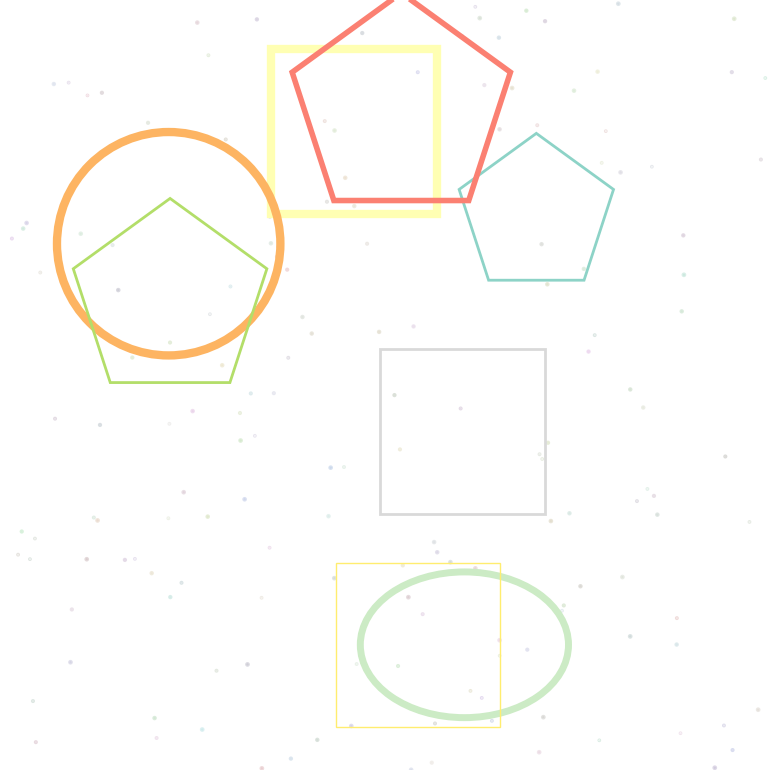[{"shape": "pentagon", "thickness": 1, "radius": 0.53, "center": [0.697, 0.721]}, {"shape": "square", "thickness": 3, "radius": 0.54, "center": [0.46, 0.829]}, {"shape": "pentagon", "thickness": 2, "radius": 0.75, "center": [0.521, 0.86]}, {"shape": "circle", "thickness": 3, "radius": 0.73, "center": [0.219, 0.683]}, {"shape": "pentagon", "thickness": 1, "radius": 0.66, "center": [0.221, 0.61]}, {"shape": "square", "thickness": 1, "radius": 0.54, "center": [0.601, 0.44]}, {"shape": "oval", "thickness": 2.5, "radius": 0.68, "center": [0.603, 0.163]}, {"shape": "square", "thickness": 0.5, "radius": 0.53, "center": [0.543, 0.163]}]